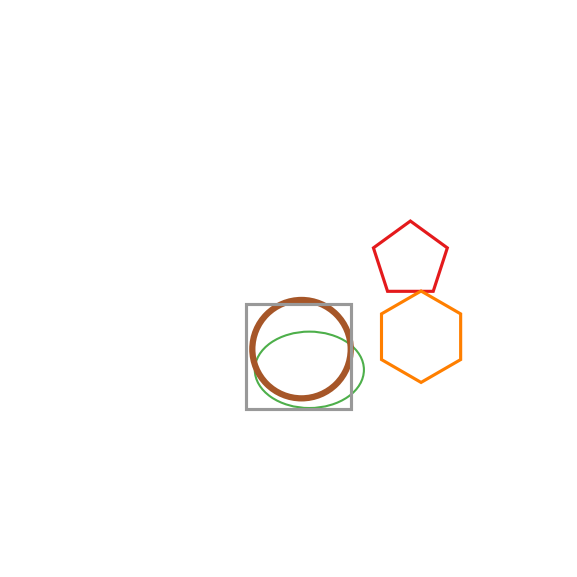[{"shape": "pentagon", "thickness": 1.5, "radius": 0.34, "center": [0.711, 0.549]}, {"shape": "oval", "thickness": 1, "radius": 0.47, "center": [0.536, 0.359]}, {"shape": "hexagon", "thickness": 1.5, "radius": 0.4, "center": [0.729, 0.416]}, {"shape": "circle", "thickness": 3, "radius": 0.43, "center": [0.522, 0.395]}, {"shape": "square", "thickness": 1.5, "radius": 0.46, "center": [0.517, 0.382]}]